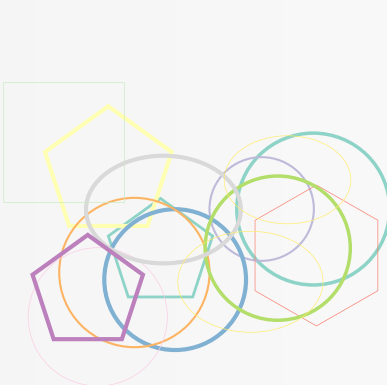[{"shape": "pentagon", "thickness": 2, "radius": 0.71, "center": [0.414, 0.343]}, {"shape": "circle", "thickness": 2.5, "radius": 0.99, "center": [0.808, 0.457]}, {"shape": "pentagon", "thickness": 3, "radius": 0.86, "center": [0.28, 0.552]}, {"shape": "circle", "thickness": 1.5, "radius": 0.67, "center": [0.675, 0.457]}, {"shape": "hexagon", "thickness": 0.5, "radius": 0.91, "center": [0.817, 0.336]}, {"shape": "circle", "thickness": 3, "radius": 0.91, "center": [0.452, 0.274]}, {"shape": "circle", "thickness": 1.5, "radius": 0.97, "center": [0.347, 0.292]}, {"shape": "circle", "thickness": 2.5, "radius": 0.94, "center": [0.717, 0.356]}, {"shape": "circle", "thickness": 0.5, "radius": 0.9, "center": [0.252, 0.177]}, {"shape": "oval", "thickness": 3, "radius": 1.0, "center": [0.422, 0.456]}, {"shape": "pentagon", "thickness": 3, "radius": 0.75, "center": [0.226, 0.24]}, {"shape": "square", "thickness": 0.5, "radius": 0.78, "center": [0.164, 0.632]}, {"shape": "oval", "thickness": 0.5, "radius": 0.82, "center": [0.742, 0.533]}, {"shape": "oval", "thickness": 0.5, "radius": 0.94, "center": [0.646, 0.268]}]